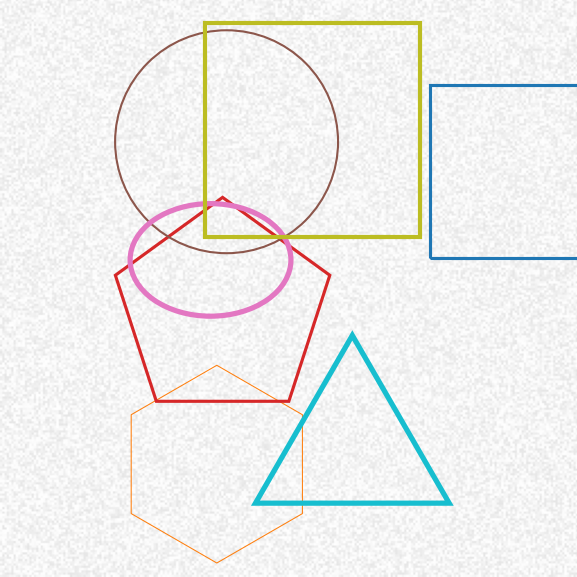[{"shape": "square", "thickness": 1.5, "radius": 0.75, "center": [0.894, 0.703]}, {"shape": "hexagon", "thickness": 0.5, "radius": 0.86, "center": [0.375, 0.195]}, {"shape": "pentagon", "thickness": 1.5, "radius": 0.98, "center": [0.385, 0.462]}, {"shape": "circle", "thickness": 1, "radius": 0.97, "center": [0.392, 0.754]}, {"shape": "oval", "thickness": 2.5, "radius": 0.7, "center": [0.365, 0.549]}, {"shape": "square", "thickness": 2, "radius": 0.93, "center": [0.541, 0.774]}, {"shape": "triangle", "thickness": 2.5, "radius": 0.97, "center": [0.61, 0.225]}]